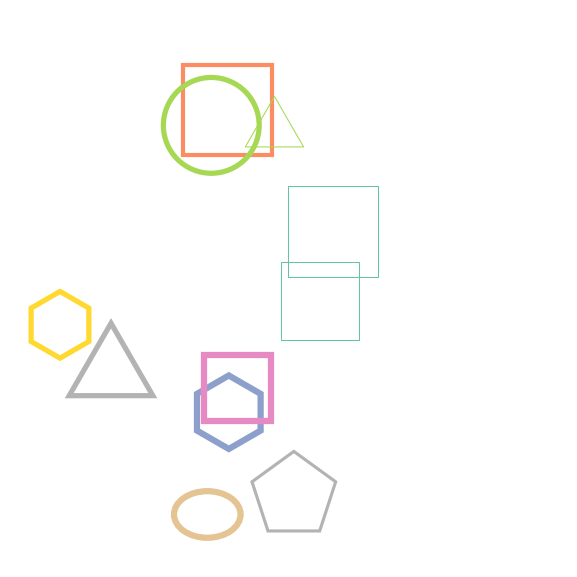[{"shape": "square", "thickness": 0.5, "radius": 0.39, "center": [0.577, 0.598]}, {"shape": "square", "thickness": 0.5, "radius": 0.34, "center": [0.555, 0.478]}, {"shape": "square", "thickness": 2, "radius": 0.39, "center": [0.394, 0.809]}, {"shape": "hexagon", "thickness": 3, "radius": 0.32, "center": [0.396, 0.285]}, {"shape": "square", "thickness": 3, "radius": 0.29, "center": [0.411, 0.327]}, {"shape": "circle", "thickness": 2.5, "radius": 0.41, "center": [0.366, 0.782]}, {"shape": "triangle", "thickness": 0.5, "radius": 0.29, "center": [0.475, 0.774]}, {"shape": "hexagon", "thickness": 2.5, "radius": 0.29, "center": [0.104, 0.437]}, {"shape": "oval", "thickness": 3, "radius": 0.29, "center": [0.359, 0.108]}, {"shape": "triangle", "thickness": 2.5, "radius": 0.42, "center": [0.192, 0.356]}, {"shape": "pentagon", "thickness": 1.5, "radius": 0.38, "center": [0.509, 0.141]}]